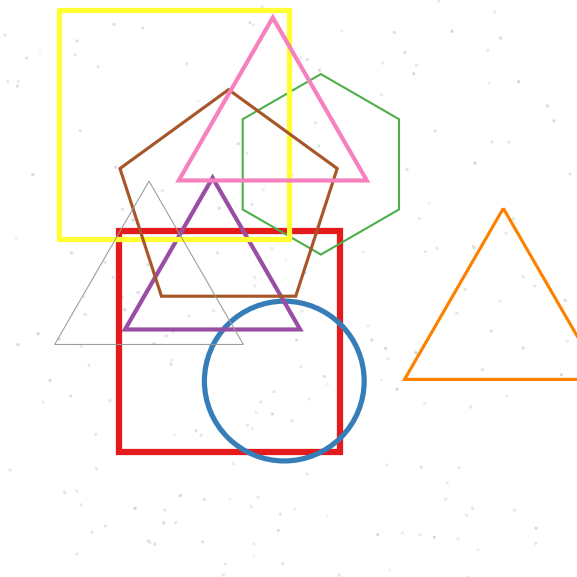[{"shape": "square", "thickness": 3, "radius": 0.96, "center": [0.397, 0.408]}, {"shape": "circle", "thickness": 2.5, "radius": 0.69, "center": [0.492, 0.339]}, {"shape": "hexagon", "thickness": 1, "radius": 0.78, "center": [0.556, 0.715]}, {"shape": "triangle", "thickness": 2, "radius": 0.88, "center": [0.368, 0.516]}, {"shape": "triangle", "thickness": 1.5, "radius": 0.99, "center": [0.872, 0.441]}, {"shape": "square", "thickness": 2.5, "radius": 0.99, "center": [0.302, 0.783]}, {"shape": "pentagon", "thickness": 1.5, "radius": 0.99, "center": [0.396, 0.646]}, {"shape": "triangle", "thickness": 2, "radius": 0.94, "center": [0.472, 0.781]}, {"shape": "triangle", "thickness": 0.5, "radius": 0.94, "center": [0.258, 0.497]}]